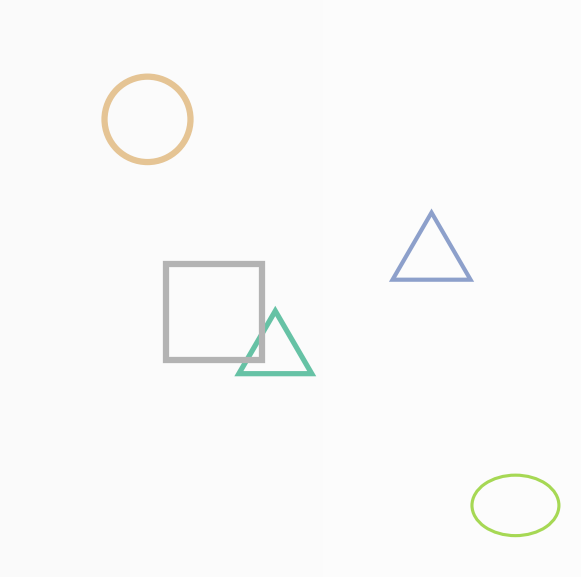[{"shape": "triangle", "thickness": 2.5, "radius": 0.36, "center": [0.474, 0.388]}, {"shape": "triangle", "thickness": 2, "radius": 0.39, "center": [0.742, 0.554]}, {"shape": "oval", "thickness": 1.5, "radius": 0.37, "center": [0.887, 0.124]}, {"shape": "circle", "thickness": 3, "radius": 0.37, "center": [0.254, 0.792]}, {"shape": "square", "thickness": 3, "radius": 0.41, "center": [0.368, 0.459]}]